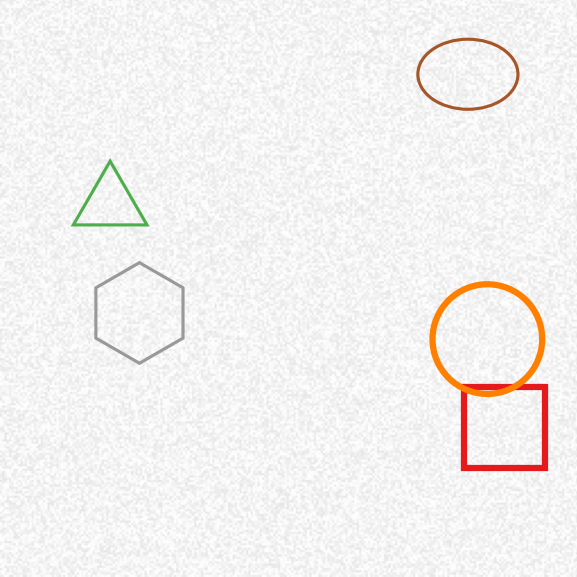[{"shape": "square", "thickness": 3, "radius": 0.35, "center": [0.874, 0.259]}, {"shape": "triangle", "thickness": 1.5, "radius": 0.37, "center": [0.191, 0.646]}, {"shape": "circle", "thickness": 3, "radius": 0.47, "center": [0.844, 0.412]}, {"shape": "oval", "thickness": 1.5, "radius": 0.43, "center": [0.81, 0.871]}, {"shape": "hexagon", "thickness": 1.5, "radius": 0.44, "center": [0.241, 0.457]}]